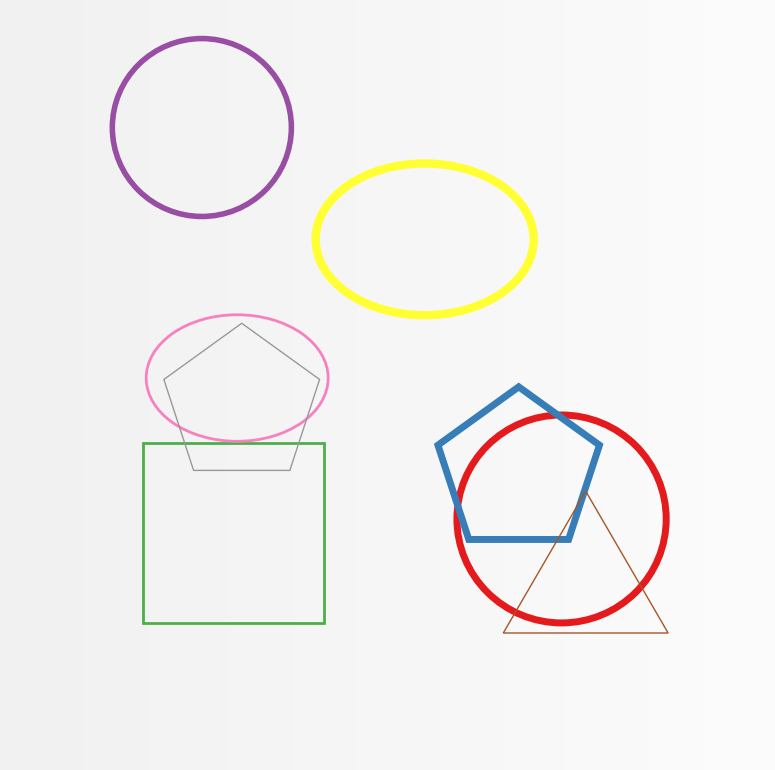[{"shape": "circle", "thickness": 2.5, "radius": 0.68, "center": [0.725, 0.326]}, {"shape": "pentagon", "thickness": 2.5, "radius": 0.55, "center": [0.669, 0.388]}, {"shape": "square", "thickness": 1, "radius": 0.58, "center": [0.301, 0.308]}, {"shape": "circle", "thickness": 2, "radius": 0.58, "center": [0.26, 0.834]}, {"shape": "oval", "thickness": 3, "radius": 0.7, "center": [0.548, 0.689]}, {"shape": "triangle", "thickness": 0.5, "radius": 0.61, "center": [0.756, 0.239]}, {"shape": "oval", "thickness": 1, "radius": 0.59, "center": [0.306, 0.509]}, {"shape": "pentagon", "thickness": 0.5, "radius": 0.53, "center": [0.312, 0.475]}]